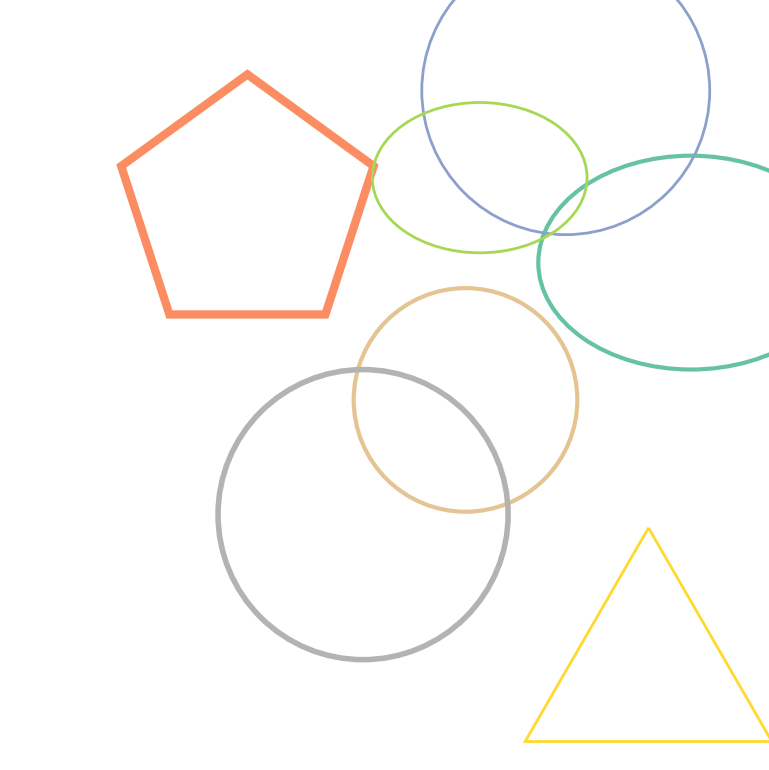[{"shape": "oval", "thickness": 1.5, "radius": 0.99, "center": [0.897, 0.659]}, {"shape": "pentagon", "thickness": 3, "radius": 0.86, "center": [0.321, 0.731]}, {"shape": "circle", "thickness": 1, "radius": 0.93, "center": [0.735, 0.882]}, {"shape": "oval", "thickness": 1, "radius": 0.7, "center": [0.623, 0.769]}, {"shape": "triangle", "thickness": 1, "radius": 0.92, "center": [0.842, 0.129]}, {"shape": "circle", "thickness": 1.5, "radius": 0.73, "center": [0.605, 0.481]}, {"shape": "circle", "thickness": 2, "radius": 0.94, "center": [0.472, 0.332]}]